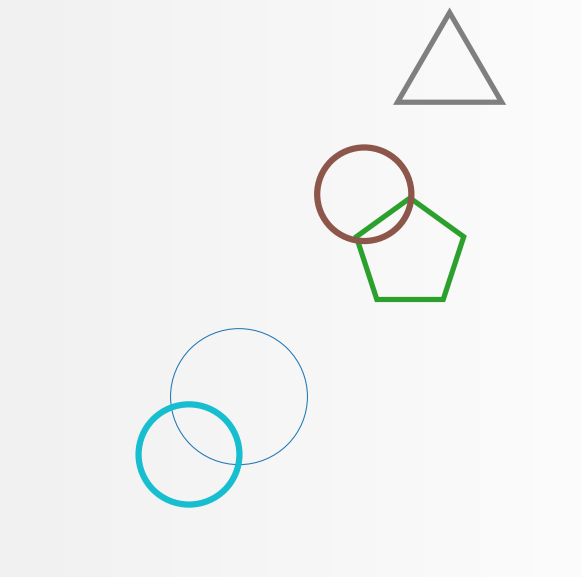[{"shape": "circle", "thickness": 0.5, "radius": 0.59, "center": [0.411, 0.312]}, {"shape": "pentagon", "thickness": 2.5, "radius": 0.49, "center": [0.705, 0.559]}, {"shape": "circle", "thickness": 3, "radius": 0.41, "center": [0.627, 0.663]}, {"shape": "triangle", "thickness": 2.5, "radius": 0.52, "center": [0.774, 0.874]}, {"shape": "circle", "thickness": 3, "radius": 0.43, "center": [0.325, 0.212]}]